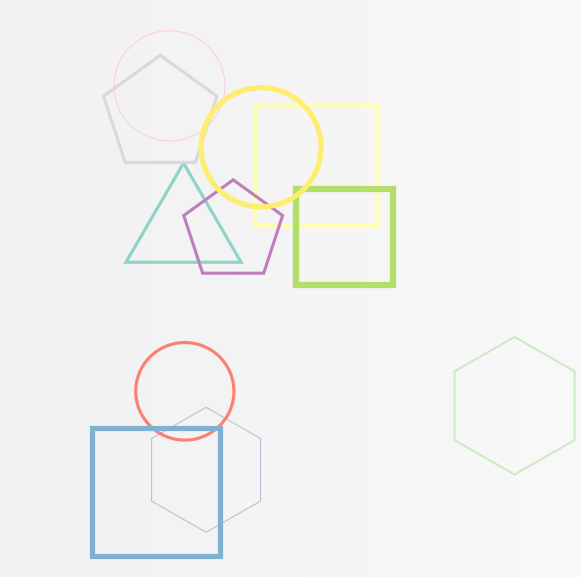[{"shape": "triangle", "thickness": 1.5, "radius": 0.57, "center": [0.316, 0.602]}, {"shape": "square", "thickness": 2, "radius": 0.53, "center": [0.546, 0.712]}, {"shape": "hexagon", "thickness": 0.5, "radius": 0.54, "center": [0.355, 0.186]}, {"shape": "circle", "thickness": 1.5, "radius": 0.42, "center": [0.318, 0.322]}, {"shape": "square", "thickness": 2.5, "radius": 0.55, "center": [0.269, 0.147]}, {"shape": "square", "thickness": 3, "radius": 0.42, "center": [0.593, 0.588]}, {"shape": "circle", "thickness": 0.5, "radius": 0.48, "center": [0.291, 0.85]}, {"shape": "pentagon", "thickness": 1.5, "radius": 0.51, "center": [0.276, 0.801]}, {"shape": "pentagon", "thickness": 1.5, "radius": 0.45, "center": [0.401, 0.598]}, {"shape": "hexagon", "thickness": 1, "radius": 0.6, "center": [0.885, 0.297]}, {"shape": "circle", "thickness": 2.5, "radius": 0.52, "center": [0.449, 0.744]}]